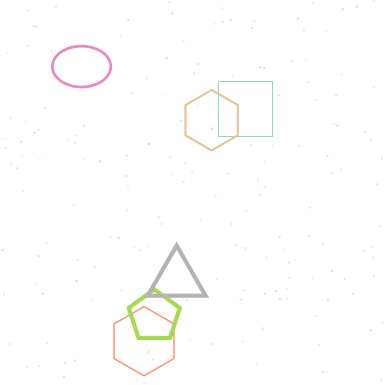[{"shape": "square", "thickness": 0.5, "radius": 0.35, "center": [0.636, 0.718]}, {"shape": "hexagon", "thickness": 1, "radius": 0.45, "center": [0.374, 0.114]}, {"shape": "oval", "thickness": 2, "radius": 0.38, "center": [0.212, 0.827]}, {"shape": "pentagon", "thickness": 3, "radius": 0.35, "center": [0.401, 0.179]}, {"shape": "hexagon", "thickness": 1.5, "radius": 0.39, "center": [0.55, 0.688]}, {"shape": "triangle", "thickness": 3, "radius": 0.43, "center": [0.459, 0.275]}]